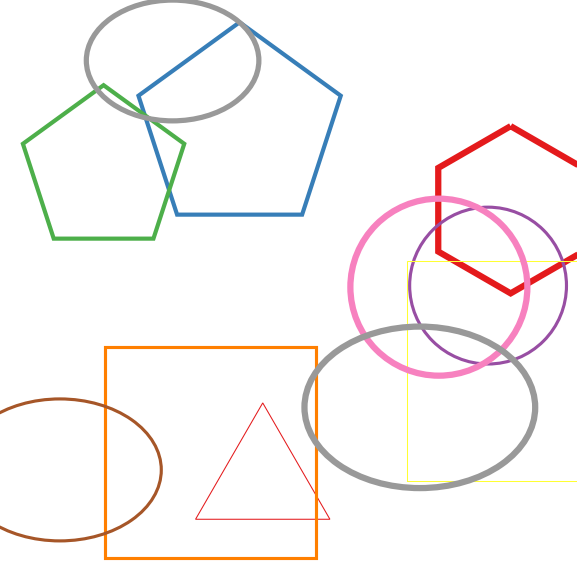[{"shape": "hexagon", "thickness": 3, "radius": 0.72, "center": [0.884, 0.636]}, {"shape": "triangle", "thickness": 0.5, "radius": 0.67, "center": [0.455, 0.167]}, {"shape": "pentagon", "thickness": 2, "radius": 0.92, "center": [0.415, 0.776]}, {"shape": "pentagon", "thickness": 2, "radius": 0.73, "center": [0.179, 0.705]}, {"shape": "circle", "thickness": 1.5, "radius": 0.68, "center": [0.845, 0.505]}, {"shape": "square", "thickness": 1.5, "radius": 0.91, "center": [0.365, 0.216]}, {"shape": "square", "thickness": 0.5, "radius": 0.95, "center": [0.896, 0.356]}, {"shape": "oval", "thickness": 1.5, "radius": 0.88, "center": [0.104, 0.185]}, {"shape": "circle", "thickness": 3, "radius": 0.77, "center": [0.76, 0.502]}, {"shape": "oval", "thickness": 3, "radius": 1.0, "center": [0.727, 0.294]}, {"shape": "oval", "thickness": 2.5, "radius": 0.75, "center": [0.299, 0.894]}]